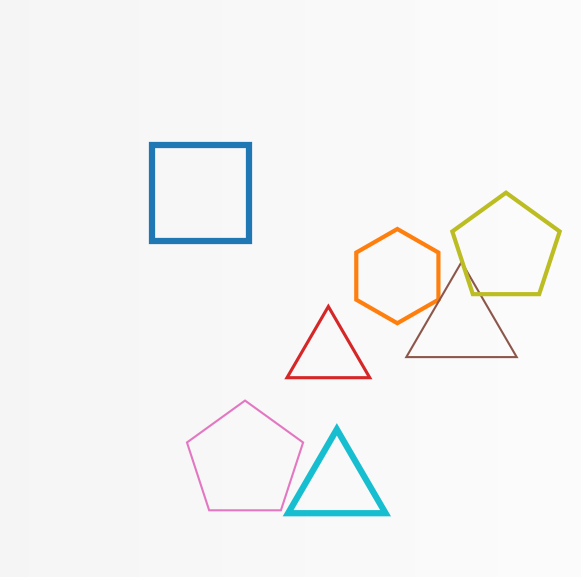[{"shape": "square", "thickness": 3, "radius": 0.41, "center": [0.345, 0.665]}, {"shape": "hexagon", "thickness": 2, "radius": 0.41, "center": [0.684, 0.521]}, {"shape": "triangle", "thickness": 1.5, "radius": 0.41, "center": [0.565, 0.386]}, {"shape": "triangle", "thickness": 1, "radius": 0.55, "center": [0.794, 0.436]}, {"shape": "pentagon", "thickness": 1, "radius": 0.53, "center": [0.422, 0.2]}, {"shape": "pentagon", "thickness": 2, "radius": 0.49, "center": [0.871, 0.568]}, {"shape": "triangle", "thickness": 3, "radius": 0.48, "center": [0.579, 0.159]}]